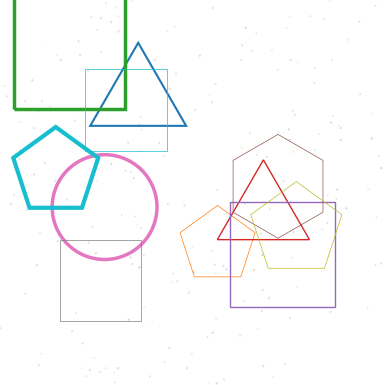[{"shape": "triangle", "thickness": 1.5, "radius": 0.72, "center": [0.359, 0.745]}, {"shape": "pentagon", "thickness": 0.5, "radius": 0.51, "center": [0.565, 0.364]}, {"shape": "square", "thickness": 2.5, "radius": 0.72, "center": [0.18, 0.861]}, {"shape": "triangle", "thickness": 1, "radius": 0.69, "center": [0.684, 0.447]}, {"shape": "square", "thickness": 1, "radius": 0.68, "center": [0.734, 0.338]}, {"shape": "hexagon", "thickness": 0.5, "radius": 0.67, "center": [0.722, 0.516]}, {"shape": "circle", "thickness": 2.5, "radius": 0.68, "center": [0.272, 0.462]}, {"shape": "square", "thickness": 0.5, "radius": 0.52, "center": [0.261, 0.271]}, {"shape": "pentagon", "thickness": 0.5, "radius": 0.62, "center": [0.77, 0.404]}, {"shape": "square", "thickness": 0.5, "radius": 0.54, "center": [0.327, 0.714]}, {"shape": "pentagon", "thickness": 3, "radius": 0.58, "center": [0.145, 0.554]}]